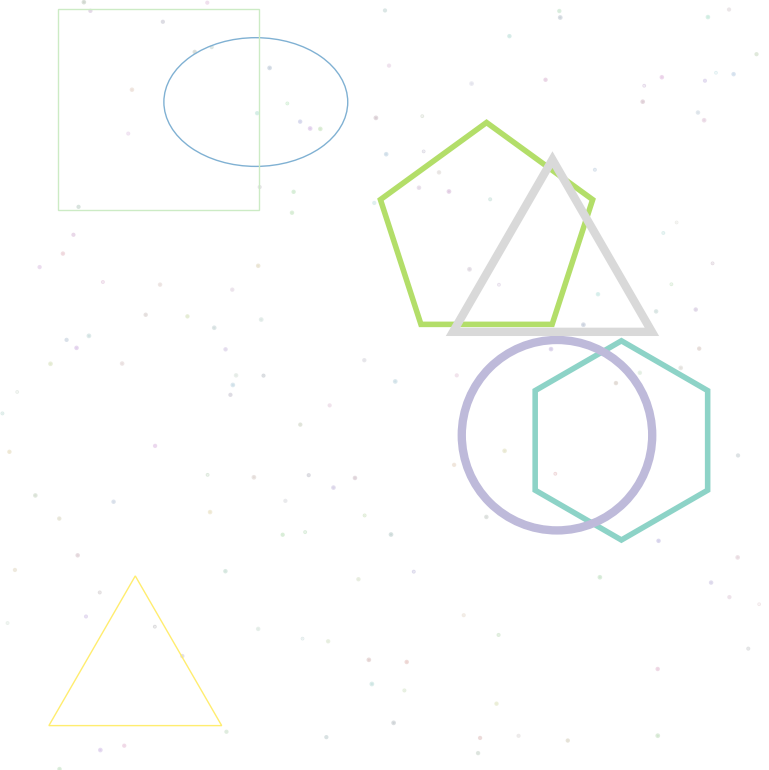[{"shape": "hexagon", "thickness": 2, "radius": 0.65, "center": [0.807, 0.428]}, {"shape": "circle", "thickness": 3, "radius": 0.62, "center": [0.723, 0.435]}, {"shape": "oval", "thickness": 0.5, "radius": 0.6, "center": [0.332, 0.867]}, {"shape": "pentagon", "thickness": 2, "radius": 0.72, "center": [0.632, 0.696]}, {"shape": "triangle", "thickness": 3, "radius": 0.75, "center": [0.717, 0.644]}, {"shape": "square", "thickness": 0.5, "radius": 0.65, "center": [0.206, 0.858]}, {"shape": "triangle", "thickness": 0.5, "radius": 0.65, "center": [0.176, 0.122]}]